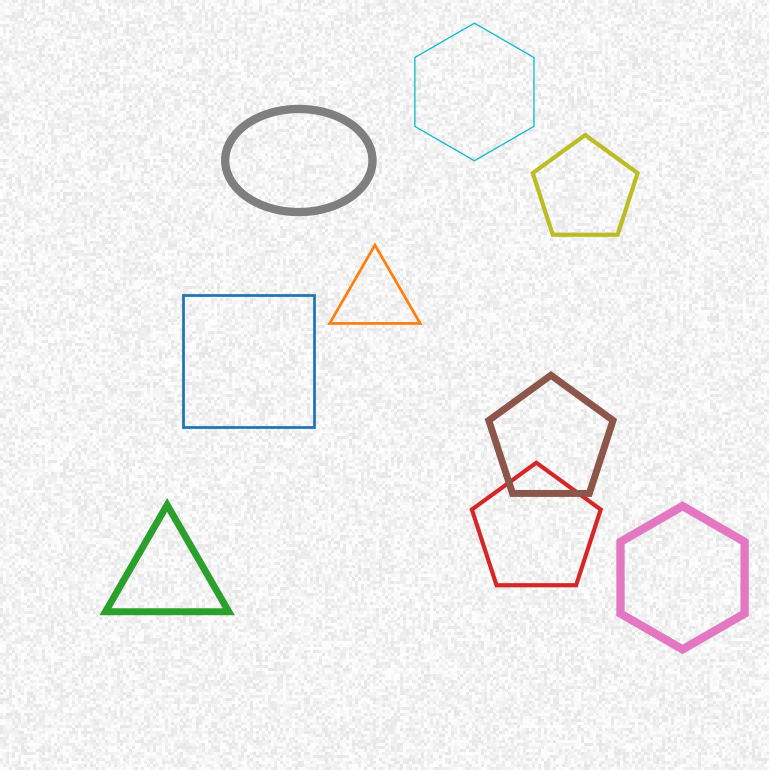[{"shape": "square", "thickness": 1, "radius": 0.43, "center": [0.323, 0.531]}, {"shape": "triangle", "thickness": 1, "radius": 0.34, "center": [0.487, 0.614]}, {"shape": "triangle", "thickness": 2.5, "radius": 0.46, "center": [0.217, 0.252]}, {"shape": "pentagon", "thickness": 1.5, "radius": 0.44, "center": [0.696, 0.311]}, {"shape": "pentagon", "thickness": 2.5, "radius": 0.42, "center": [0.716, 0.428]}, {"shape": "hexagon", "thickness": 3, "radius": 0.47, "center": [0.886, 0.25]}, {"shape": "oval", "thickness": 3, "radius": 0.48, "center": [0.388, 0.792]}, {"shape": "pentagon", "thickness": 1.5, "radius": 0.36, "center": [0.76, 0.753]}, {"shape": "hexagon", "thickness": 0.5, "radius": 0.45, "center": [0.616, 0.881]}]